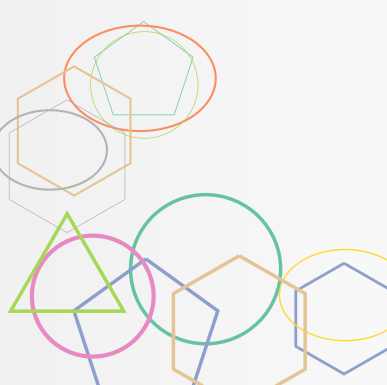[{"shape": "circle", "thickness": 2.5, "radius": 0.97, "center": [0.531, 0.301]}, {"shape": "pentagon", "thickness": 0.5, "radius": 0.67, "center": [0.371, 0.81]}, {"shape": "oval", "thickness": 1.5, "radius": 0.98, "center": [0.361, 0.796]}, {"shape": "hexagon", "thickness": 2, "radius": 0.72, "center": [0.888, 0.172]}, {"shape": "pentagon", "thickness": 2.5, "radius": 0.98, "center": [0.376, 0.132]}, {"shape": "circle", "thickness": 3, "radius": 0.79, "center": [0.239, 0.231]}, {"shape": "circle", "thickness": 0.5, "radius": 0.69, "center": [0.372, 0.779]}, {"shape": "triangle", "thickness": 2.5, "radius": 0.84, "center": [0.173, 0.276]}, {"shape": "oval", "thickness": 1, "radius": 0.85, "center": [0.89, 0.234]}, {"shape": "hexagon", "thickness": 2.5, "radius": 0.98, "center": [0.618, 0.139]}, {"shape": "hexagon", "thickness": 1.5, "radius": 0.84, "center": [0.191, 0.66]}, {"shape": "oval", "thickness": 1.5, "radius": 0.74, "center": [0.129, 0.611]}, {"shape": "hexagon", "thickness": 0.5, "radius": 0.86, "center": [0.173, 0.568]}]